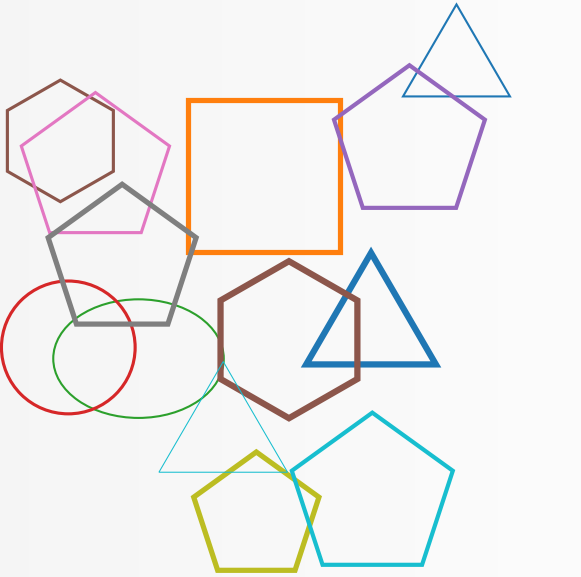[{"shape": "triangle", "thickness": 1, "radius": 0.53, "center": [0.785, 0.885]}, {"shape": "triangle", "thickness": 3, "radius": 0.64, "center": [0.638, 0.433]}, {"shape": "square", "thickness": 2.5, "radius": 0.65, "center": [0.454, 0.694]}, {"shape": "oval", "thickness": 1, "radius": 0.73, "center": [0.238, 0.378]}, {"shape": "circle", "thickness": 1.5, "radius": 0.57, "center": [0.117, 0.398]}, {"shape": "pentagon", "thickness": 2, "radius": 0.68, "center": [0.704, 0.75]}, {"shape": "hexagon", "thickness": 1.5, "radius": 0.53, "center": [0.104, 0.755]}, {"shape": "hexagon", "thickness": 3, "radius": 0.68, "center": [0.497, 0.411]}, {"shape": "pentagon", "thickness": 1.5, "radius": 0.67, "center": [0.164, 0.705]}, {"shape": "pentagon", "thickness": 2.5, "radius": 0.67, "center": [0.21, 0.546]}, {"shape": "pentagon", "thickness": 2.5, "radius": 0.57, "center": [0.441, 0.103]}, {"shape": "triangle", "thickness": 0.5, "radius": 0.64, "center": [0.384, 0.245]}, {"shape": "pentagon", "thickness": 2, "radius": 0.73, "center": [0.641, 0.139]}]